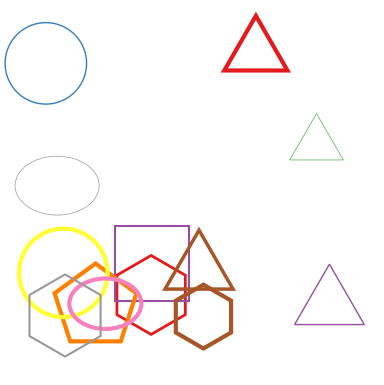[{"shape": "triangle", "thickness": 3, "radius": 0.47, "center": [0.665, 0.864]}, {"shape": "hexagon", "thickness": 2, "radius": 0.51, "center": [0.393, 0.234]}, {"shape": "circle", "thickness": 1, "radius": 0.53, "center": [0.119, 0.835]}, {"shape": "triangle", "thickness": 0.5, "radius": 0.4, "center": [0.822, 0.625]}, {"shape": "square", "thickness": 1.5, "radius": 0.49, "center": [0.395, 0.315]}, {"shape": "triangle", "thickness": 1, "radius": 0.52, "center": [0.856, 0.209]}, {"shape": "pentagon", "thickness": 3, "radius": 0.56, "center": [0.248, 0.204]}, {"shape": "circle", "thickness": 3, "radius": 0.57, "center": [0.164, 0.291]}, {"shape": "triangle", "thickness": 2.5, "radius": 0.51, "center": [0.517, 0.3]}, {"shape": "hexagon", "thickness": 3, "radius": 0.41, "center": [0.528, 0.178]}, {"shape": "oval", "thickness": 3, "radius": 0.47, "center": [0.274, 0.211]}, {"shape": "hexagon", "thickness": 1.5, "radius": 0.53, "center": [0.169, 0.18]}, {"shape": "oval", "thickness": 0.5, "radius": 0.55, "center": [0.148, 0.518]}]